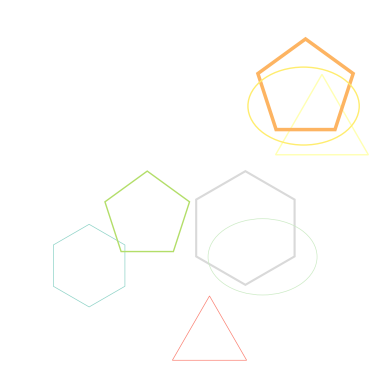[{"shape": "hexagon", "thickness": 0.5, "radius": 0.54, "center": [0.232, 0.31]}, {"shape": "triangle", "thickness": 1, "radius": 0.7, "center": [0.836, 0.668]}, {"shape": "triangle", "thickness": 0.5, "radius": 0.56, "center": [0.544, 0.12]}, {"shape": "pentagon", "thickness": 2.5, "radius": 0.65, "center": [0.794, 0.769]}, {"shape": "pentagon", "thickness": 1, "radius": 0.58, "center": [0.382, 0.44]}, {"shape": "hexagon", "thickness": 1.5, "radius": 0.74, "center": [0.637, 0.408]}, {"shape": "oval", "thickness": 0.5, "radius": 0.71, "center": [0.682, 0.333]}, {"shape": "oval", "thickness": 1, "radius": 0.72, "center": [0.789, 0.725]}]